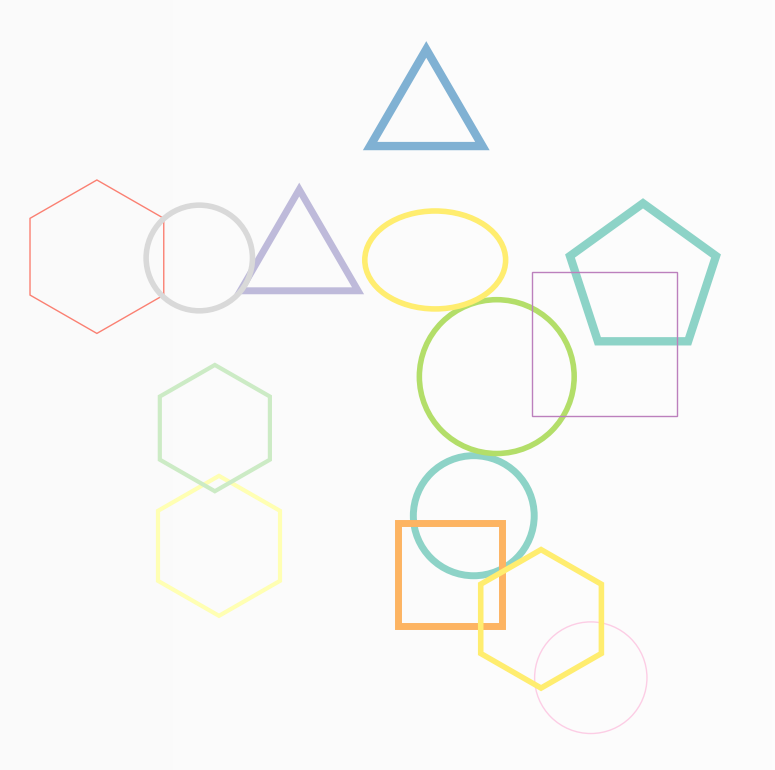[{"shape": "circle", "thickness": 2.5, "radius": 0.39, "center": [0.611, 0.33]}, {"shape": "pentagon", "thickness": 3, "radius": 0.5, "center": [0.83, 0.637]}, {"shape": "hexagon", "thickness": 1.5, "radius": 0.45, "center": [0.283, 0.291]}, {"shape": "triangle", "thickness": 2.5, "radius": 0.44, "center": [0.386, 0.666]}, {"shape": "hexagon", "thickness": 0.5, "radius": 0.5, "center": [0.125, 0.667]}, {"shape": "triangle", "thickness": 3, "radius": 0.42, "center": [0.55, 0.852]}, {"shape": "square", "thickness": 2.5, "radius": 0.34, "center": [0.581, 0.254]}, {"shape": "circle", "thickness": 2, "radius": 0.5, "center": [0.641, 0.511]}, {"shape": "circle", "thickness": 0.5, "radius": 0.36, "center": [0.762, 0.12]}, {"shape": "circle", "thickness": 2, "radius": 0.34, "center": [0.257, 0.665]}, {"shape": "square", "thickness": 0.5, "radius": 0.47, "center": [0.78, 0.553]}, {"shape": "hexagon", "thickness": 1.5, "radius": 0.41, "center": [0.277, 0.444]}, {"shape": "oval", "thickness": 2, "radius": 0.45, "center": [0.562, 0.662]}, {"shape": "hexagon", "thickness": 2, "radius": 0.45, "center": [0.698, 0.196]}]